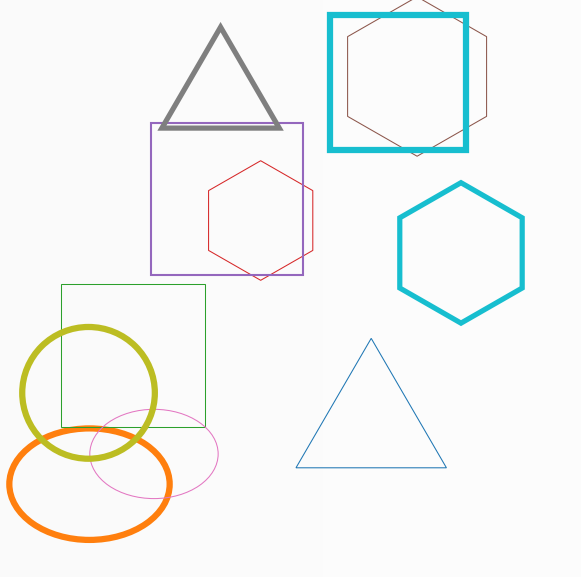[{"shape": "triangle", "thickness": 0.5, "radius": 0.75, "center": [0.639, 0.264]}, {"shape": "oval", "thickness": 3, "radius": 0.69, "center": [0.154, 0.161]}, {"shape": "square", "thickness": 0.5, "radius": 0.62, "center": [0.229, 0.384]}, {"shape": "hexagon", "thickness": 0.5, "radius": 0.52, "center": [0.448, 0.617]}, {"shape": "square", "thickness": 1, "radius": 0.66, "center": [0.391, 0.655]}, {"shape": "hexagon", "thickness": 0.5, "radius": 0.69, "center": [0.718, 0.867]}, {"shape": "oval", "thickness": 0.5, "radius": 0.55, "center": [0.265, 0.213]}, {"shape": "triangle", "thickness": 2.5, "radius": 0.58, "center": [0.379, 0.836]}, {"shape": "circle", "thickness": 3, "radius": 0.57, "center": [0.152, 0.319]}, {"shape": "square", "thickness": 3, "radius": 0.58, "center": [0.685, 0.856]}, {"shape": "hexagon", "thickness": 2.5, "radius": 0.61, "center": [0.793, 0.561]}]